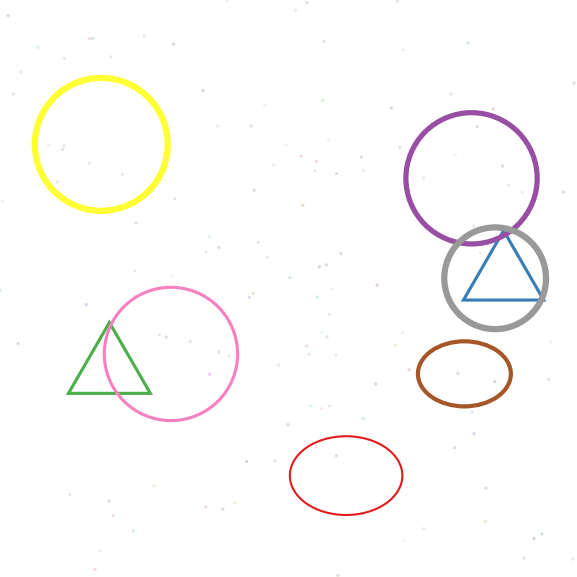[{"shape": "oval", "thickness": 1, "radius": 0.49, "center": [0.599, 0.176]}, {"shape": "triangle", "thickness": 1.5, "radius": 0.4, "center": [0.872, 0.52]}, {"shape": "triangle", "thickness": 1.5, "radius": 0.41, "center": [0.189, 0.359]}, {"shape": "circle", "thickness": 2.5, "radius": 0.57, "center": [0.817, 0.69]}, {"shape": "circle", "thickness": 3, "radius": 0.58, "center": [0.175, 0.749]}, {"shape": "oval", "thickness": 2, "radius": 0.4, "center": [0.804, 0.352]}, {"shape": "circle", "thickness": 1.5, "radius": 0.58, "center": [0.296, 0.386]}, {"shape": "circle", "thickness": 3, "radius": 0.44, "center": [0.857, 0.517]}]